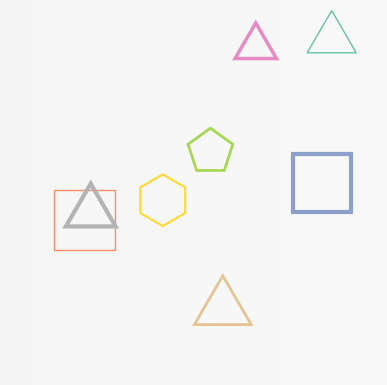[{"shape": "triangle", "thickness": 1, "radius": 0.37, "center": [0.856, 0.899]}, {"shape": "square", "thickness": 1, "radius": 0.39, "center": [0.217, 0.428]}, {"shape": "square", "thickness": 3, "radius": 0.37, "center": [0.831, 0.525]}, {"shape": "triangle", "thickness": 2.5, "radius": 0.31, "center": [0.66, 0.879]}, {"shape": "pentagon", "thickness": 2, "radius": 0.3, "center": [0.543, 0.606]}, {"shape": "hexagon", "thickness": 1.5, "radius": 0.33, "center": [0.42, 0.48]}, {"shape": "triangle", "thickness": 2, "radius": 0.42, "center": [0.575, 0.199]}, {"shape": "triangle", "thickness": 3, "radius": 0.37, "center": [0.234, 0.449]}]